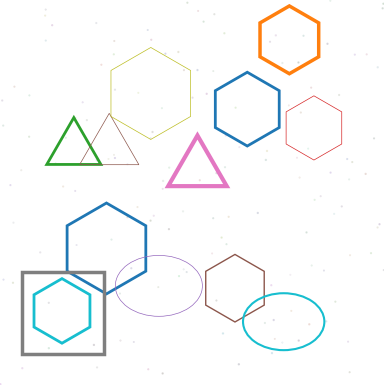[{"shape": "hexagon", "thickness": 2, "radius": 0.59, "center": [0.277, 0.355]}, {"shape": "hexagon", "thickness": 2, "radius": 0.48, "center": [0.642, 0.717]}, {"shape": "hexagon", "thickness": 2.5, "radius": 0.44, "center": [0.752, 0.897]}, {"shape": "triangle", "thickness": 2, "radius": 0.41, "center": [0.192, 0.613]}, {"shape": "hexagon", "thickness": 0.5, "radius": 0.42, "center": [0.815, 0.668]}, {"shape": "oval", "thickness": 0.5, "radius": 0.57, "center": [0.413, 0.258]}, {"shape": "triangle", "thickness": 0.5, "radius": 0.44, "center": [0.284, 0.617]}, {"shape": "hexagon", "thickness": 1, "radius": 0.44, "center": [0.61, 0.251]}, {"shape": "triangle", "thickness": 3, "radius": 0.44, "center": [0.513, 0.56]}, {"shape": "square", "thickness": 2.5, "radius": 0.53, "center": [0.163, 0.187]}, {"shape": "hexagon", "thickness": 0.5, "radius": 0.6, "center": [0.392, 0.757]}, {"shape": "oval", "thickness": 1.5, "radius": 0.53, "center": [0.737, 0.164]}, {"shape": "hexagon", "thickness": 2, "radius": 0.42, "center": [0.161, 0.192]}]